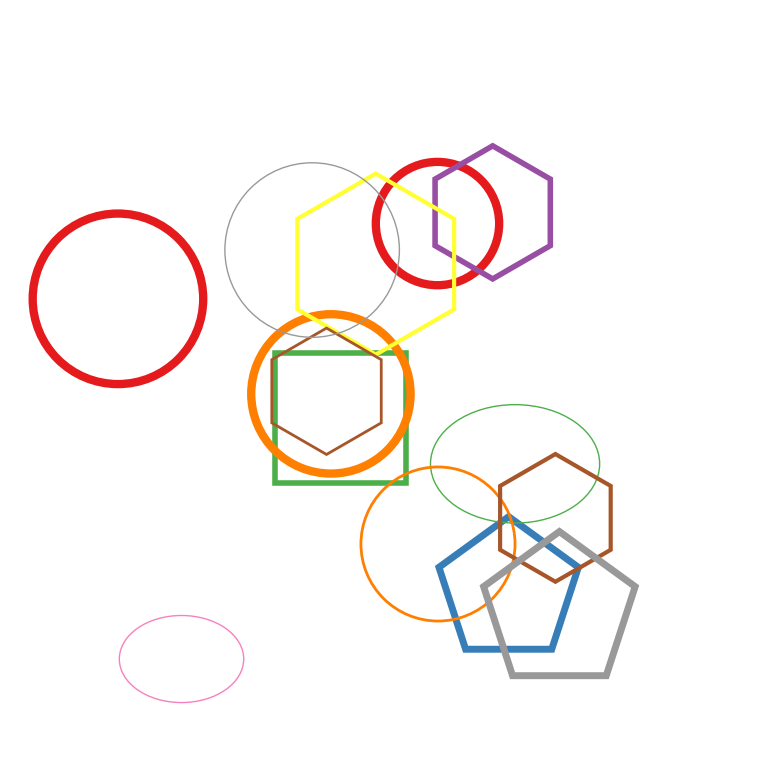[{"shape": "circle", "thickness": 3, "radius": 0.4, "center": [0.568, 0.71]}, {"shape": "circle", "thickness": 3, "radius": 0.55, "center": [0.153, 0.612]}, {"shape": "pentagon", "thickness": 2.5, "radius": 0.48, "center": [0.661, 0.234]}, {"shape": "oval", "thickness": 0.5, "radius": 0.55, "center": [0.669, 0.398]}, {"shape": "square", "thickness": 2, "radius": 0.42, "center": [0.442, 0.457]}, {"shape": "hexagon", "thickness": 2, "radius": 0.43, "center": [0.64, 0.724]}, {"shape": "circle", "thickness": 1, "radius": 0.5, "center": [0.569, 0.293]}, {"shape": "circle", "thickness": 3, "radius": 0.52, "center": [0.43, 0.488]}, {"shape": "hexagon", "thickness": 1.5, "radius": 0.59, "center": [0.488, 0.657]}, {"shape": "hexagon", "thickness": 1, "radius": 0.41, "center": [0.424, 0.492]}, {"shape": "hexagon", "thickness": 1.5, "radius": 0.41, "center": [0.721, 0.327]}, {"shape": "oval", "thickness": 0.5, "radius": 0.4, "center": [0.236, 0.144]}, {"shape": "circle", "thickness": 0.5, "radius": 0.57, "center": [0.405, 0.675]}, {"shape": "pentagon", "thickness": 2.5, "radius": 0.52, "center": [0.726, 0.206]}]